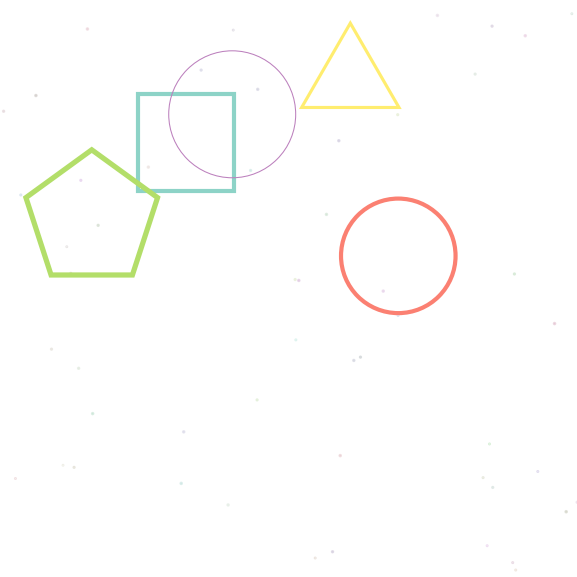[{"shape": "square", "thickness": 2, "radius": 0.42, "center": [0.322, 0.752]}, {"shape": "circle", "thickness": 2, "radius": 0.5, "center": [0.69, 0.556]}, {"shape": "pentagon", "thickness": 2.5, "radius": 0.6, "center": [0.159, 0.62]}, {"shape": "circle", "thickness": 0.5, "radius": 0.55, "center": [0.402, 0.801]}, {"shape": "triangle", "thickness": 1.5, "radius": 0.49, "center": [0.607, 0.862]}]